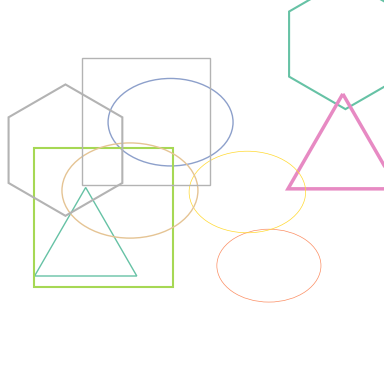[{"shape": "triangle", "thickness": 1, "radius": 0.77, "center": [0.223, 0.36]}, {"shape": "hexagon", "thickness": 1.5, "radius": 0.85, "center": [0.897, 0.886]}, {"shape": "oval", "thickness": 0.5, "radius": 0.68, "center": [0.698, 0.31]}, {"shape": "oval", "thickness": 1, "radius": 0.81, "center": [0.443, 0.683]}, {"shape": "triangle", "thickness": 2.5, "radius": 0.82, "center": [0.89, 0.592]}, {"shape": "square", "thickness": 1.5, "radius": 0.9, "center": [0.269, 0.435]}, {"shape": "oval", "thickness": 0.5, "radius": 0.76, "center": [0.643, 0.501]}, {"shape": "oval", "thickness": 1, "radius": 0.88, "center": [0.338, 0.505]}, {"shape": "hexagon", "thickness": 1.5, "radius": 0.85, "center": [0.17, 0.61]}, {"shape": "square", "thickness": 1, "radius": 0.83, "center": [0.38, 0.684]}]